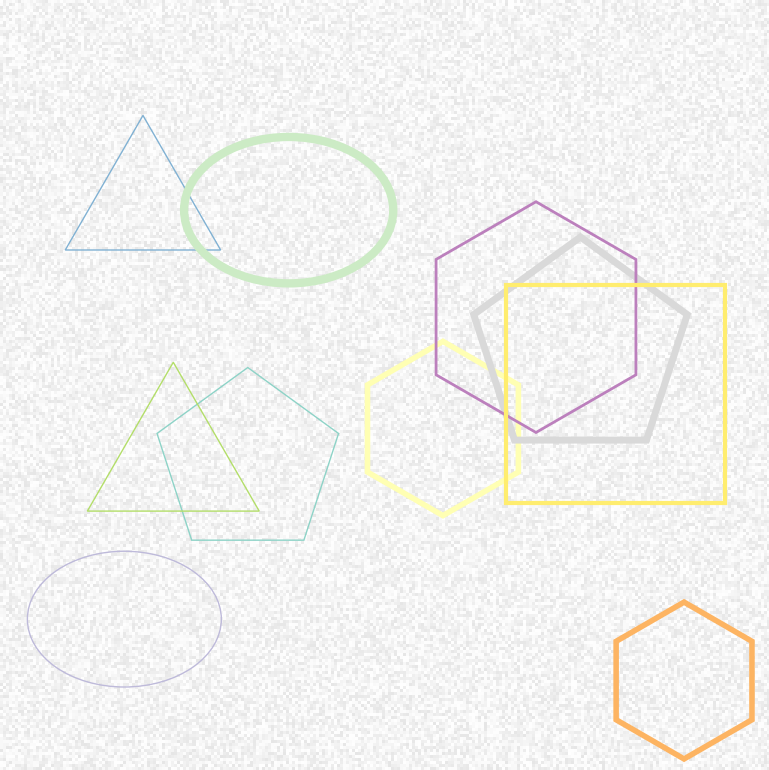[{"shape": "pentagon", "thickness": 0.5, "radius": 0.62, "center": [0.322, 0.399]}, {"shape": "hexagon", "thickness": 2, "radius": 0.57, "center": [0.575, 0.444]}, {"shape": "oval", "thickness": 0.5, "radius": 0.63, "center": [0.162, 0.196]}, {"shape": "triangle", "thickness": 0.5, "radius": 0.58, "center": [0.186, 0.734]}, {"shape": "hexagon", "thickness": 2, "radius": 0.51, "center": [0.888, 0.116]}, {"shape": "triangle", "thickness": 0.5, "radius": 0.64, "center": [0.225, 0.401]}, {"shape": "pentagon", "thickness": 2.5, "radius": 0.73, "center": [0.754, 0.546]}, {"shape": "hexagon", "thickness": 1, "radius": 0.75, "center": [0.696, 0.588]}, {"shape": "oval", "thickness": 3, "radius": 0.68, "center": [0.375, 0.727]}, {"shape": "square", "thickness": 1.5, "radius": 0.71, "center": [0.799, 0.488]}]